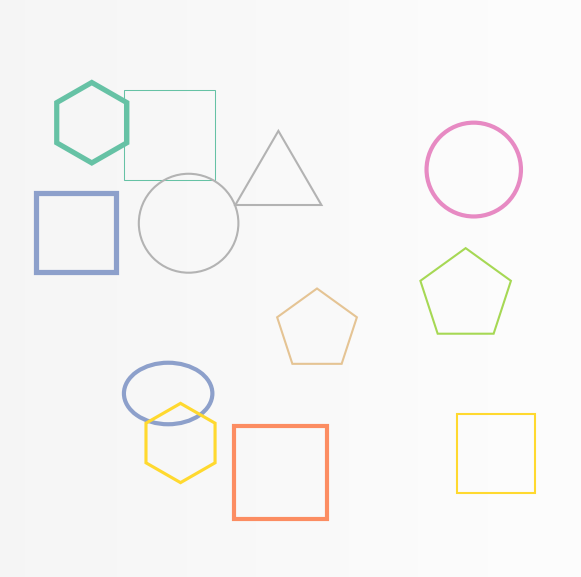[{"shape": "square", "thickness": 0.5, "radius": 0.39, "center": [0.292, 0.766]}, {"shape": "hexagon", "thickness": 2.5, "radius": 0.35, "center": [0.158, 0.787]}, {"shape": "square", "thickness": 2, "radius": 0.4, "center": [0.483, 0.181]}, {"shape": "square", "thickness": 2.5, "radius": 0.34, "center": [0.131, 0.597]}, {"shape": "oval", "thickness": 2, "radius": 0.38, "center": [0.289, 0.318]}, {"shape": "circle", "thickness": 2, "radius": 0.41, "center": [0.815, 0.706]}, {"shape": "pentagon", "thickness": 1, "radius": 0.41, "center": [0.801, 0.488]}, {"shape": "hexagon", "thickness": 1.5, "radius": 0.34, "center": [0.311, 0.232]}, {"shape": "square", "thickness": 1, "radius": 0.34, "center": [0.853, 0.214]}, {"shape": "pentagon", "thickness": 1, "radius": 0.36, "center": [0.545, 0.427]}, {"shape": "triangle", "thickness": 1, "radius": 0.43, "center": [0.479, 0.687]}, {"shape": "circle", "thickness": 1, "radius": 0.43, "center": [0.324, 0.613]}]